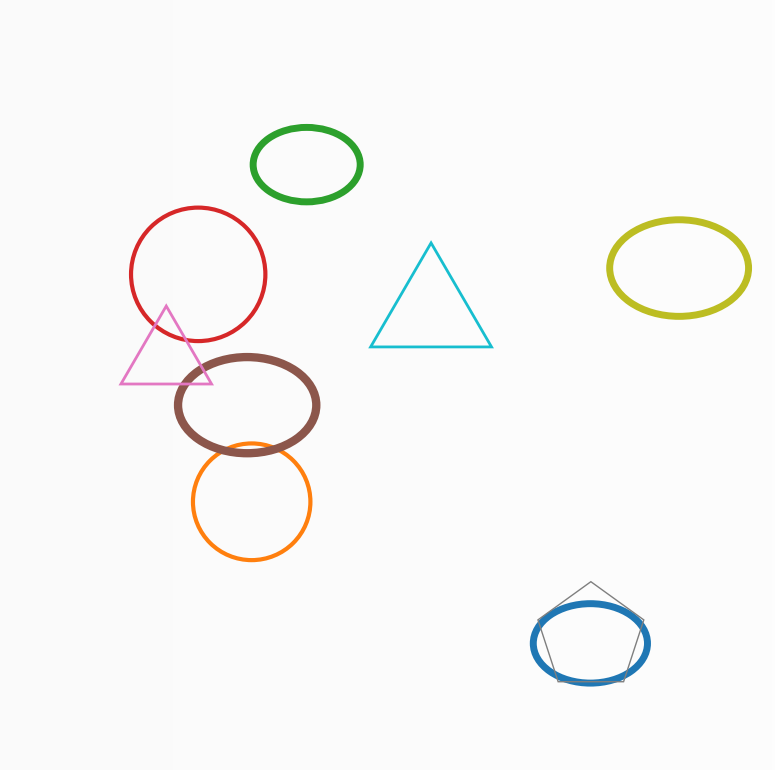[{"shape": "oval", "thickness": 2.5, "radius": 0.37, "center": [0.762, 0.164]}, {"shape": "circle", "thickness": 1.5, "radius": 0.38, "center": [0.325, 0.348]}, {"shape": "oval", "thickness": 2.5, "radius": 0.35, "center": [0.396, 0.786]}, {"shape": "circle", "thickness": 1.5, "radius": 0.43, "center": [0.256, 0.644]}, {"shape": "oval", "thickness": 3, "radius": 0.45, "center": [0.319, 0.474]}, {"shape": "triangle", "thickness": 1, "radius": 0.34, "center": [0.215, 0.535]}, {"shape": "pentagon", "thickness": 0.5, "radius": 0.36, "center": [0.762, 0.173]}, {"shape": "oval", "thickness": 2.5, "radius": 0.45, "center": [0.876, 0.652]}, {"shape": "triangle", "thickness": 1, "radius": 0.45, "center": [0.556, 0.594]}]